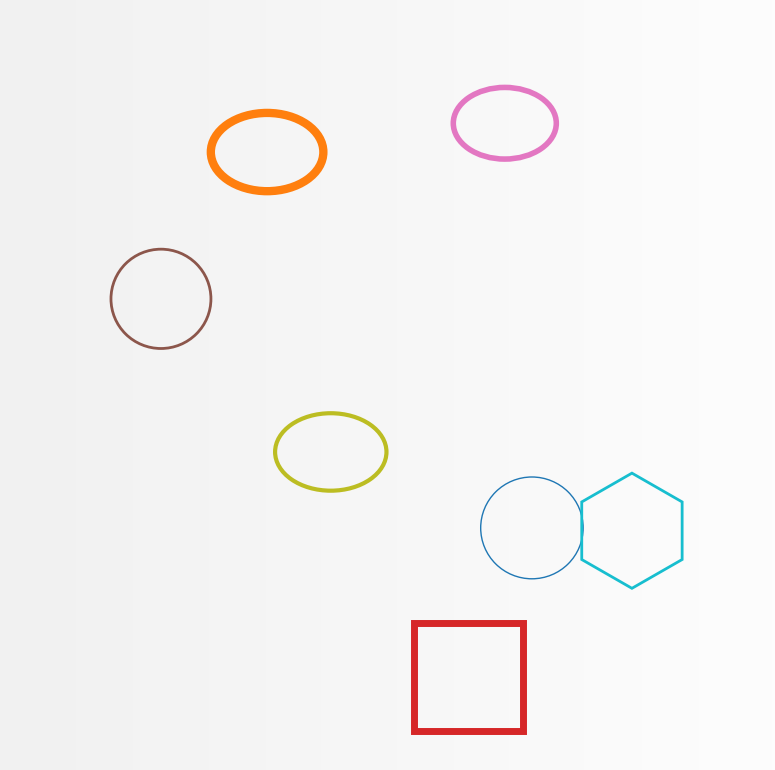[{"shape": "circle", "thickness": 0.5, "radius": 0.33, "center": [0.686, 0.314]}, {"shape": "oval", "thickness": 3, "radius": 0.36, "center": [0.345, 0.803]}, {"shape": "square", "thickness": 2.5, "radius": 0.35, "center": [0.605, 0.121]}, {"shape": "circle", "thickness": 1, "radius": 0.32, "center": [0.208, 0.612]}, {"shape": "oval", "thickness": 2, "radius": 0.33, "center": [0.651, 0.84]}, {"shape": "oval", "thickness": 1.5, "radius": 0.36, "center": [0.427, 0.413]}, {"shape": "hexagon", "thickness": 1, "radius": 0.37, "center": [0.815, 0.311]}]